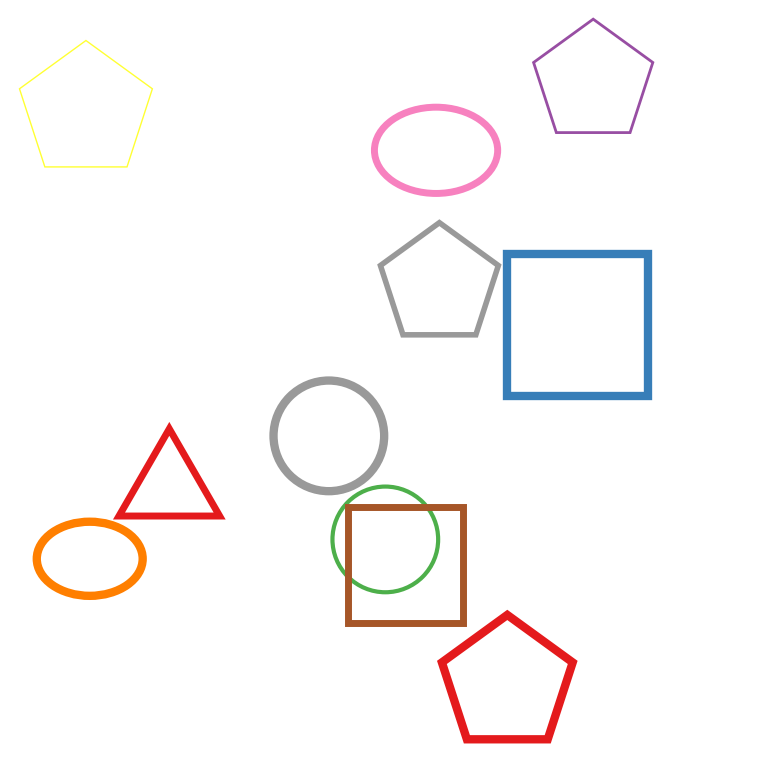[{"shape": "triangle", "thickness": 2.5, "radius": 0.38, "center": [0.22, 0.368]}, {"shape": "pentagon", "thickness": 3, "radius": 0.45, "center": [0.659, 0.112]}, {"shape": "square", "thickness": 3, "radius": 0.46, "center": [0.75, 0.578]}, {"shape": "circle", "thickness": 1.5, "radius": 0.34, "center": [0.5, 0.299]}, {"shape": "pentagon", "thickness": 1, "radius": 0.41, "center": [0.77, 0.894]}, {"shape": "oval", "thickness": 3, "radius": 0.34, "center": [0.117, 0.274]}, {"shape": "pentagon", "thickness": 0.5, "radius": 0.45, "center": [0.112, 0.857]}, {"shape": "square", "thickness": 2.5, "radius": 0.37, "center": [0.526, 0.266]}, {"shape": "oval", "thickness": 2.5, "radius": 0.4, "center": [0.566, 0.805]}, {"shape": "circle", "thickness": 3, "radius": 0.36, "center": [0.427, 0.434]}, {"shape": "pentagon", "thickness": 2, "radius": 0.4, "center": [0.571, 0.63]}]